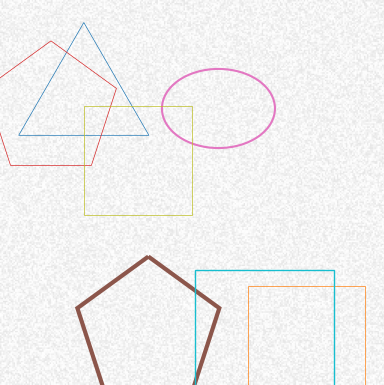[{"shape": "triangle", "thickness": 0.5, "radius": 0.98, "center": [0.218, 0.746]}, {"shape": "square", "thickness": 0.5, "radius": 0.76, "center": [0.796, 0.105]}, {"shape": "pentagon", "thickness": 0.5, "radius": 0.89, "center": [0.132, 0.715]}, {"shape": "pentagon", "thickness": 3, "radius": 0.97, "center": [0.385, 0.14]}, {"shape": "oval", "thickness": 1.5, "radius": 0.73, "center": [0.567, 0.718]}, {"shape": "square", "thickness": 0.5, "radius": 0.7, "center": [0.358, 0.583]}, {"shape": "square", "thickness": 1, "radius": 0.9, "center": [0.688, 0.119]}]